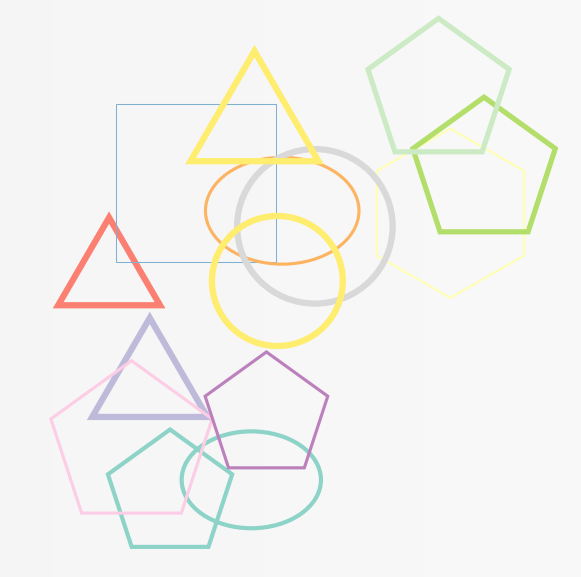[{"shape": "pentagon", "thickness": 2, "radius": 0.56, "center": [0.293, 0.143]}, {"shape": "oval", "thickness": 2, "radius": 0.6, "center": [0.432, 0.168]}, {"shape": "hexagon", "thickness": 1, "radius": 0.73, "center": [0.775, 0.63]}, {"shape": "triangle", "thickness": 3, "radius": 0.57, "center": [0.258, 0.334]}, {"shape": "triangle", "thickness": 3, "radius": 0.51, "center": [0.188, 0.521]}, {"shape": "square", "thickness": 0.5, "radius": 0.69, "center": [0.337, 0.682]}, {"shape": "oval", "thickness": 1.5, "radius": 0.66, "center": [0.486, 0.634]}, {"shape": "pentagon", "thickness": 2.5, "radius": 0.64, "center": [0.833, 0.702]}, {"shape": "pentagon", "thickness": 1.5, "radius": 0.73, "center": [0.226, 0.229]}, {"shape": "circle", "thickness": 3, "radius": 0.67, "center": [0.542, 0.607]}, {"shape": "pentagon", "thickness": 1.5, "radius": 0.55, "center": [0.458, 0.279]}, {"shape": "pentagon", "thickness": 2.5, "radius": 0.64, "center": [0.754, 0.84]}, {"shape": "triangle", "thickness": 3, "radius": 0.64, "center": [0.438, 0.784]}, {"shape": "circle", "thickness": 3, "radius": 0.56, "center": [0.477, 0.513]}]